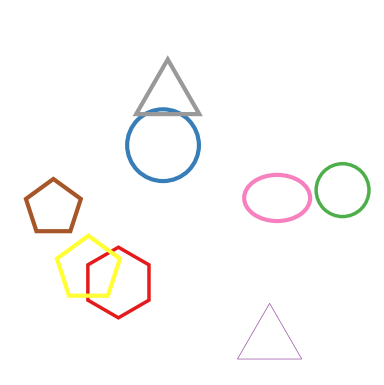[{"shape": "hexagon", "thickness": 2.5, "radius": 0.46, "center": [0.308, 0.266]}, {"shape": "circle", "thickness": 3, "radius": 0.47, "center": [0.423, 0.623]}, {"shape": "circle", "thickness": 2.5, "radius": 0.34, "center": [0.89, 0.506]}, {"shape": "triangle", "thickness": 0.5, "radius": 0.48, "center": [0.7, 0.116]}, {"shape": "pentagon", "thickness": 3, "radius": 0.43, "center": [0.23, 0.302]}, {"shape": "pentagon", "thickness": 3, "radius": 0.37, "center": [0.139, 0.46]}, {"shape": "oval", "thickness": 3, "radius": 0.43, "center": [0.72, 0.486]}, {"shape": "triangle", "thickness": 3, "radius": 0.47, "center": [0.436, 0.751]}]